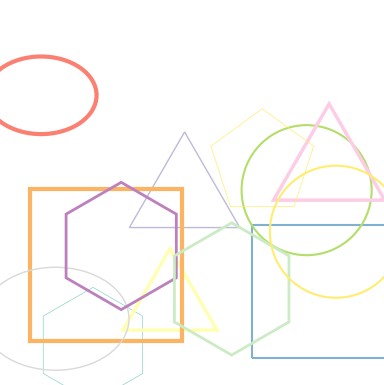[{"shape": "hexagon", "thickness": 0.5, "radius": 0.75, "center": [0.241, 0.104]}, {"shape": "triangle", "thickness": 2.5, "radius": 0.7, "center": [0.441, 0.213]}, {"shape": "triangle", "thickness": 1, "radius": 0.83, "center": [0.479, 0.492]}, {"shape": "oval", "thickness": 3, "radius": 0.72, "center": [0.107, 0.752]}, {"shape": "square", "thickness": 1.5, "radius": 0.86, "center": [0.828, 0.243]}, {"shape": "square", "thickness": 3, "radius": 0.98, "center": [0.275, 0.311]}, {"shape": "circle", "thickness": 1.5, "radius": 0.84, "center": [0.796, 0.506]}, {"shape": "triangle", "thickness": 2.5, "radius": 0.83, "center": [0.855, 0.563]}, {"shape": "oval", "thickness": 1, "radius": 0.96, "center": [0.144, 0.172]}, {"shape": "hexagon", "thickness": 2, "radius": 0.83, "center": [0.315, 0.361]}, {"shape": "hexagon", "thickness": 2, "radius": 0.86, "center": [0.602, 0.25]}, {"shape": "circle", "thickness": 1.5, "radius": 0.86, "center": [0.873, 0.398]}, {"shape": "pentagon", "thickness": 0.5, "radius": 0.7, "center": [0.681, 0.577]}]